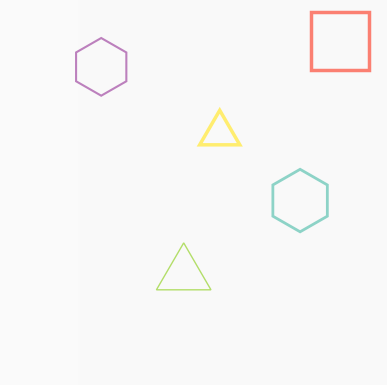[{"shape": "hexagon", "thickness": 2, "radius": 0.41, "center": [0.774, 0.479]}, {"shape": "square", "thickness": 2.5, "radius": 0.38, "center": [0.878, 0.893]}, {"shape": "triangle", "thickness": 1, "radius": 0.41, "center": [0.474, 0.288]}, {"shape": "hexagon", "thickness": 1.5, "radius": 0.37, "center": [0.261, 0.826]}, {"shape": "triangle", "thickness": 2.5, "radius": 0.3, "center": [0.567, 0.654]}]